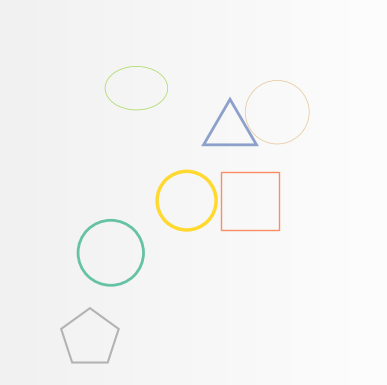[{"shape": "circle", "thickness": 2, "radius": 0.42, "center": [0.286, 0.343]}, {"shape": "square", "thickness": 1, "radius": 0.37, "center": [0.645, 0.478]}, {"shape": "triangle", "thickness": 2, "radius": 0.39, "center": [0.594, 0.663]}, {"shape": "oval", "thickness": 0.5, "radius": 0.4, "center": [0.352, 0.771]}, {"shape": "circle", "thickness": 2.5, "radius": 0.38, "center": [0.482, 0.479]}, {"shape": "circle", "thickness": 0.5, "radius": 0.41, "center": [0.715, 0.709]}, {"shape": "pentagon", "thickness": 1.5, "radius": 0.39, "center": [0.232, 0.122]}]